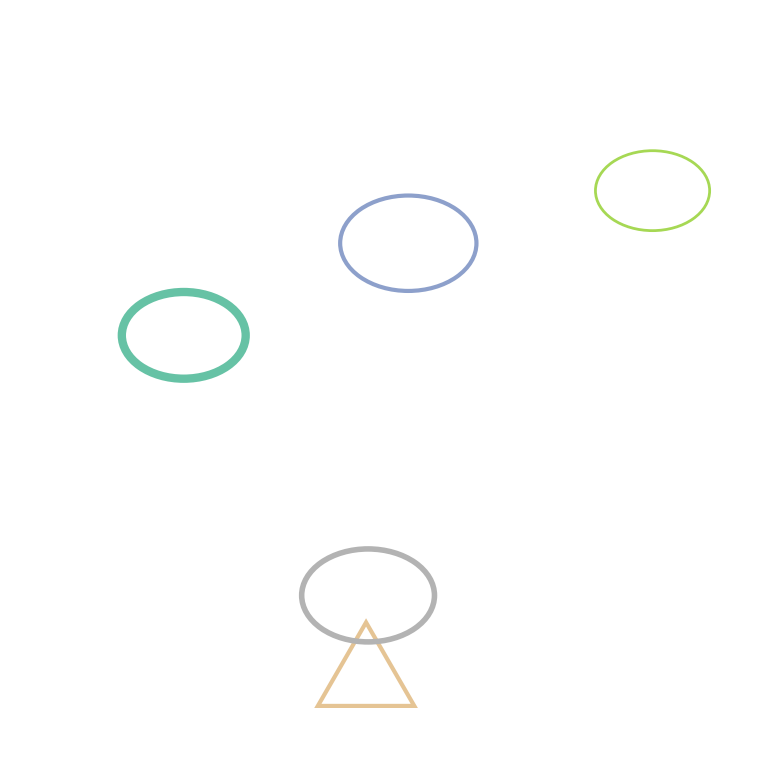[{"shape": "oval", "thickness": 3, "radius": 0.4, "center": [0.239, 0.564]}, {"shape": "oval", "thickness": 1.5, "radius": 0.44, "center": [0.53, 0.684]}, {"shape": "oval", "thickness": 1, "radius": 0.37, "center": [0.847, 0.752]}, {"shape": "triangle", "thickness": 1.5, "radius": 0.36, "center": [0.475, 0.119]}, {"shape": "oval", "thickness": 2, "radius": 0.43, "center": [0.478, 0.227]}]